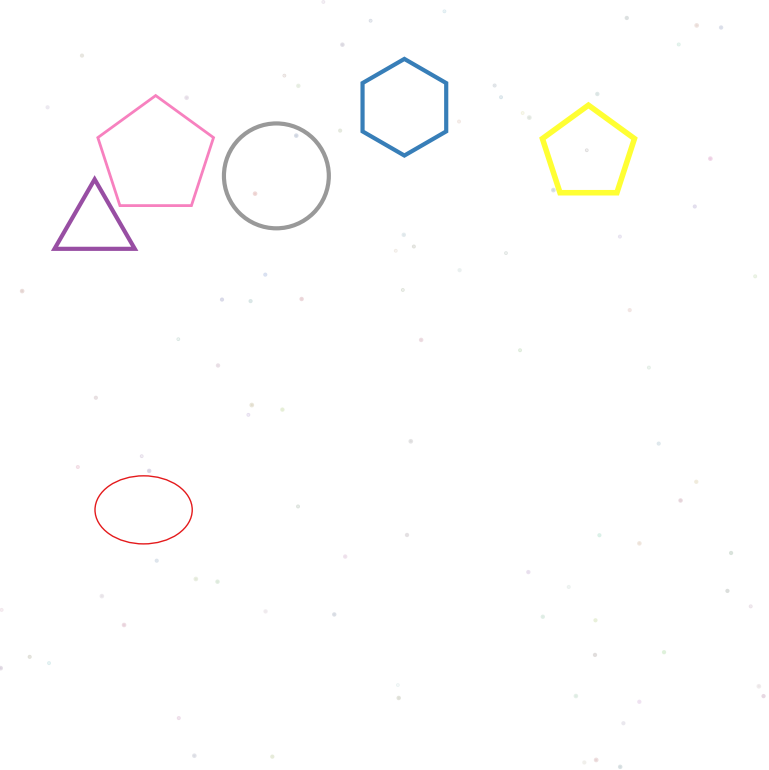[{"shape": "oval", "thickness": 0.5, "radius": 0.32, "center": [0.187, 0.338]}, {"shape": "hexagon", "thickness": 1.5, "radius": 0.31, "center": [0.525, 0.861]}, {"shape": "triangle", "thickness": 1.5, "radius": 0.3, "center": [0.123, 0.707]}, {"shape": "pentagon", "thickness": 2, "radius": 0.31, "center": [0.764, 0.801]}, {"shape": "pentagon", "thickness": 1, "radius": 0.39, "center": [0.202, 0.797]}, {"shape": "circle", "thickness": 1.5, "radius": 0.34, "center": [0.359, 0.772]}]